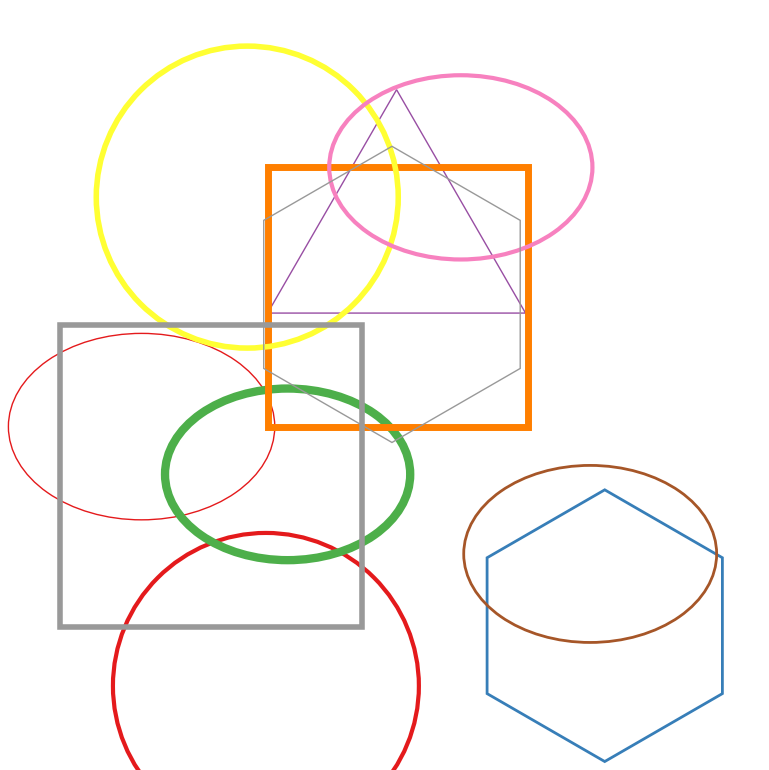[{"shape": "oval", "thickness": 0.5, "radius": 0.86, "center": [0.184, 0.446]}, {"shape": "circle", "thickness": 1.5, "radius": 0.99, "center": [0.345, 0.109]}, {"shape": "hexagon", "thickness": 1, "radius": 0.88, "center": [0.785, 0.187]}, {"shape": "oval", "thickness": 3, "radius": 0.8, "center": [0.374, 0.384]}, {"shape": "triangle", "thickness": 0.5, "radius": 0.97, "center": [0.515, 0.69]}, {"shape": "square", "thickness": 2.5, "radius": 0.85, "center": [0.517, 0.614]}, {"shape": "circle", "thickness": 2, "radius": 0.98, "center": [0.321, 0.744]}, {"shape": "oval", "thickness": 1, "radius": 0.82, "center": [0.766, 0.281]}, {"shape": "oval", "thickness": 1.5, "radius": 0.85, "center": [0.598, 0.783]}, {"shape": "square", "thickness": 2, "radius": 0.98, "center": [0.274, 0.382]}, {"shape": "hexagon", "thickness": 0.5, "radius": 0.96, "center": [0.509, 0.618]}]